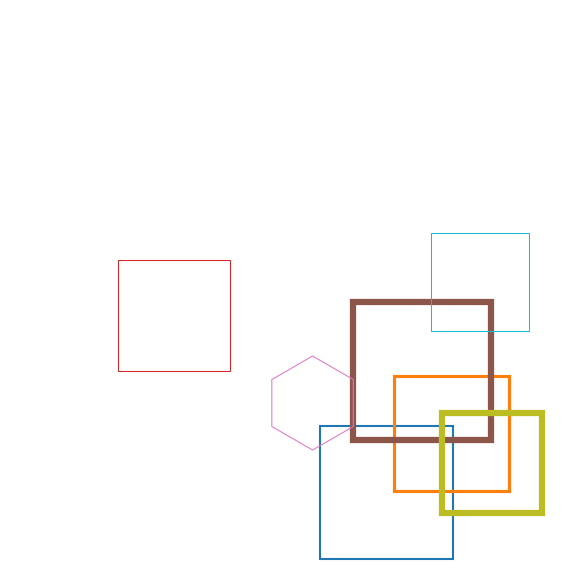[{"shape": "square", "thickness": 1, "radius": 0.57, "center": [0.669, 0.146]}, {"shape": "square", "thickness": 1.5, "radius": 0.5, "center": [0.782, 0.248]}, {"shape": "square", "thickness": 0.5, "radius": 0.48, "center": [0.301, 0.453]}, {"shape": "square", "thickness": 3, "radius": 0.6, "center": [0.731, 0.357]}, {"shape": "hexagon", "thickness": 0.5, "radius": 0.41, "center": [0.541, 0.301]}, {"shape": "square", "thickness": 3, "radius": 0.43, "center": [0.851, 0.197]}, {"shape": "square", "thickness": 0.5, "radius": 0.42, "center": [0.831, 0.51]}]